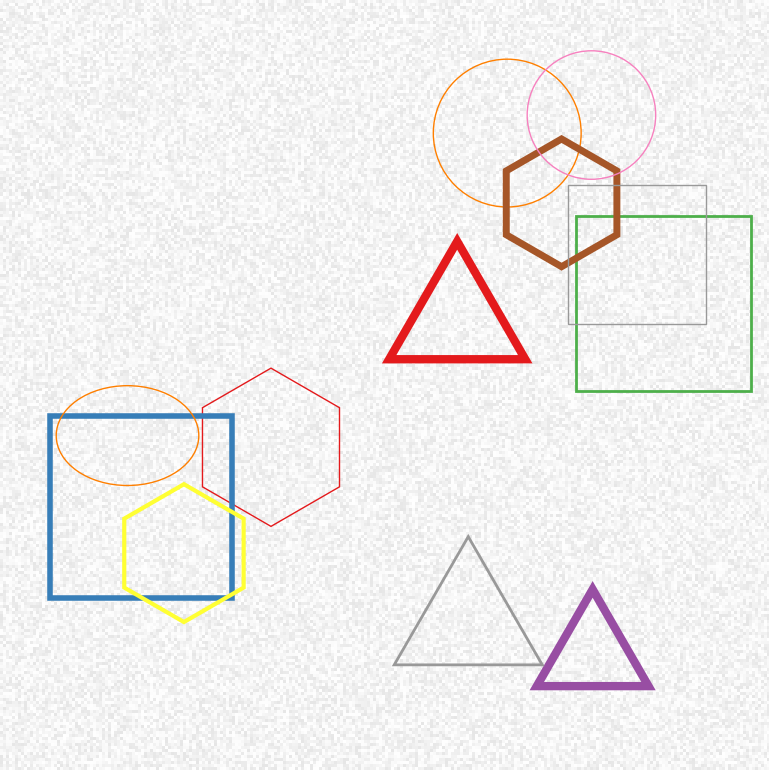[{"shape": "hexagon", "thickness": 0.5, "radius": 0.51, "center": [0.352, 0.419]}, {"shape": "triangle", "thickness": 3, "radius": 0.51, "center": [0.594, 0.584]}, {"shape": "square", "thickness": 2, "radius": 0.59, "center": [0.183, 0.341]}, {"shape": "square", "thickness": 1, "radius": 0.57, "center": [0.861, 0.605]}, {"shape": "triangle", "thickness": 3, "radius": 0.42, "center": [0.77, 0.151]}, {"shape": "oval", "thickness": 0.5, "radius": 0.46, "center": [0.166, 0.434]}, {"shape": "circle", "thickness": 0.5, "radius": 0.48, "center": [0.659, 0.827]}, {"shape": "hexagon", "thickness": 1.5, "radius": 0.45, "center": [0.239, 0.282]}, {"shape": "hexagon", "thickness": 2.5, "radius": 0.41, "center": [0.729, 0.737]}, {"shape": "circle", "thickness": 0.5, "radius": 0.42, "center": [0.768, 0.851]}, {"shape": "square", "thickness": 0.5, "radius": 0.45, "center": [0.827, 0.669]}, {"shape": "triangle", "thickness": 1, "radius": 0.56, "center": [0.608, 0.192]}]